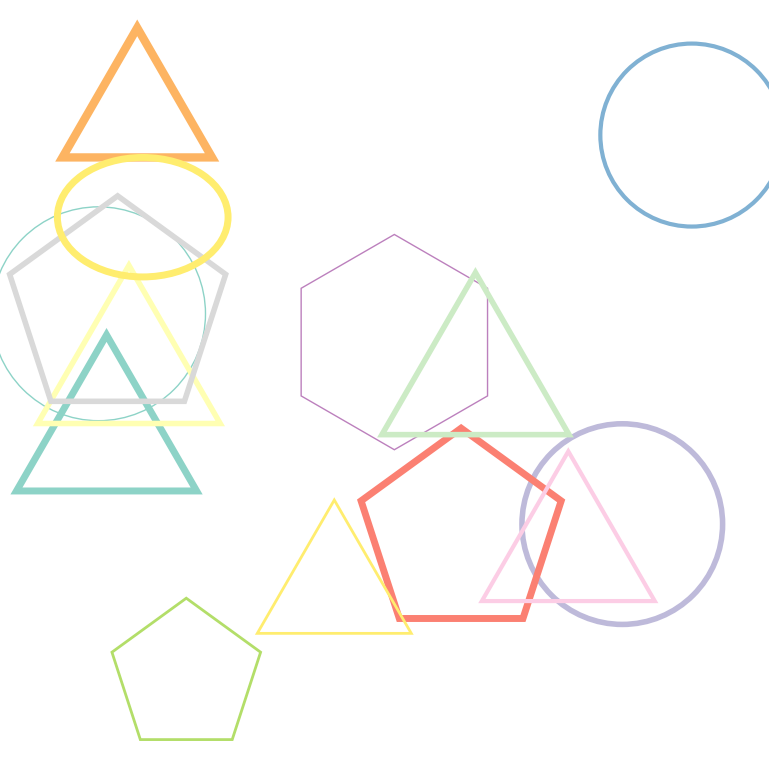[{"shape": "circle", "thickness": 0.5, "radius": 0.69, "center": [0.128, 0.593]}, {"shape": "triangle", "thickness": 2.5, "radius": 0.68, "center": [0.138, 0.43]}, {"shape": "triangle", "thickness": 2, "radius": 0.68, "center": [0.167, 0.518]}, {"shape": "circle", "thickness": 2, "radius": 0.65, "center": [0.808, 0.319]}, {"shape": "pentagon", "thickness": 2.5, "radius": 0.68, "center": [0.599, 0.307]}, {"shape": "circle", "thickness": 1.5, "radius": 0.59, "center": [0.898, 0.825]}, {"shape": "triangle", "thickness": 3, "radius": 0.56, "center": [0.178, 0.852]}, {"shape": "pentagon", "thickness": 1, "radius": 0.51, "center": [0.242, 0.122]}, {"shape": "triangle", "thickness": 1.5, "radius": 0.65, "center": [0.738, 0.284]}, {"shape": "pentagon", "thickness": 2, "radius": 0.74, "center": [0.153, 0.598]}, {"shape": "hexagon", "thickness": 0.5, "radius": 0.7, "center": [0.512, 0.556]}, {"shape": "triangle", "thickness": 2, "radius": 0.7, "center": [0.617, 0.506]}, {"shape": "triangle", "thickness": 1, "radius": 0.58, "center": [0.434, 0.235]}, {"shape": "oval", "thickness": 2.5, "radius": 0.55, "center": [0.185, 0.718]}]